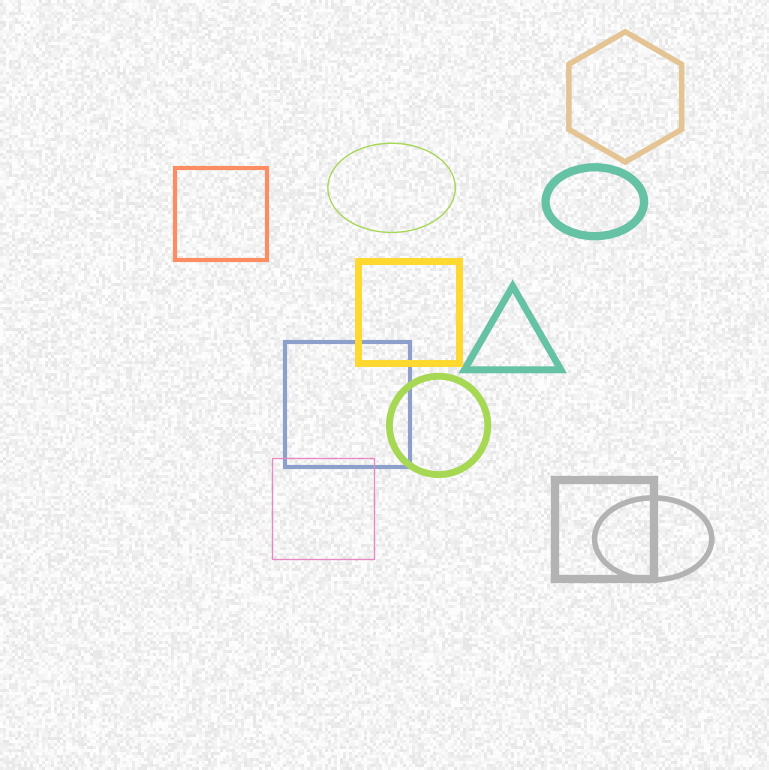[{"shape": "oval", "thickness": 3, "radius": 0.32, "center": [0.773, 0.738]}, {"shape": "triangle", "thickness": 2.5, "radius": 0.36, "center": [0.666, 0.556]}, {"shape": "square", "thickness": 1.5, "radius": 0.3, "center": [0.287, 0.722]}, {"shape": "square", "thickness": 1.5, "radius": 0.41, "center": [0.451, 0.475]}, {"shape": "square", "thickness": 0.5, "radius": 0.33, "center": [0.42, 0.34]}, {"shape": "circle", "thickness": 2.5, "radius": 0.32, "center": [0.57, 0.448]}, {"shape": "oval", "thickness": 0.5, "radius": 0.41, "center": [0.509, 0.756]}, {"shape": "square", "thickness": 2.5, "radius": 0.33, "center": [0.53, 0.595]}, {"shape": "hexagon", "thickness": 2, "radius": 0.42, "center": [0.812, 0.874]}, {"shape": "square", "thickness": 3, "radius": 0.32, "center": [0.786, 0.312]}, {"shape": "oval", "thickness": 2, "radius": 0.38, "center": [0.848, 0.3]}]